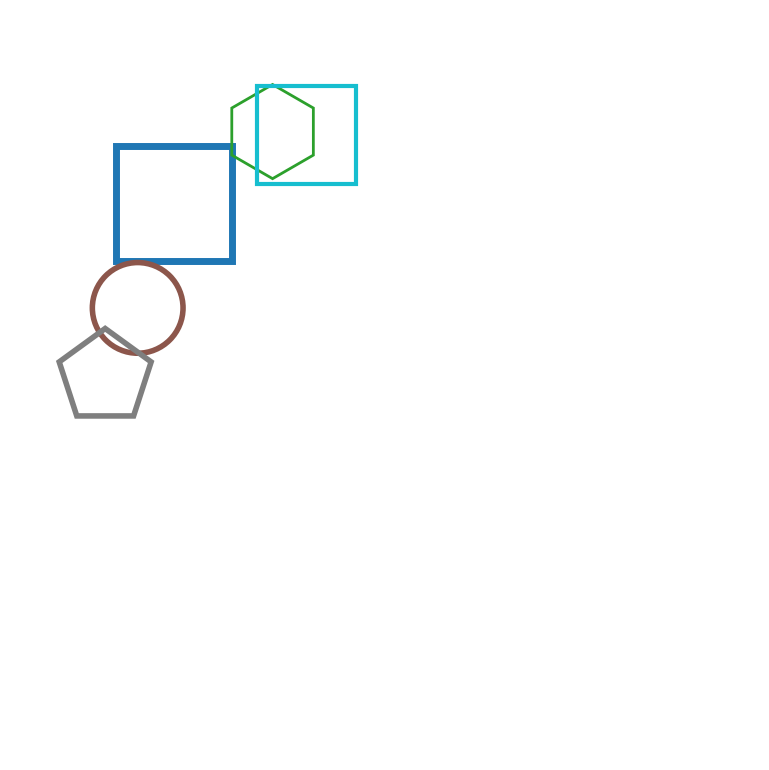[{"shape": "square", "thickness": 2.5, "radius": 0.38, "center": [0.226, 0.736]}, {"shape": "hexagon", "thickness": 1, "radius": 0.31, "center": [0.354, 0.829]}, {"shape": "circle", "thickness": 2, "radius": 0.29, "center": [0.179, 0.6]}, {"shape": "pentagon", "thickness": 2, "radius": 0.31, "center": [0.137, 0.511]}, {"shape": "square", "thickness": 1.5, "radius": 0.32, "center": [0.398, 0.825]}]